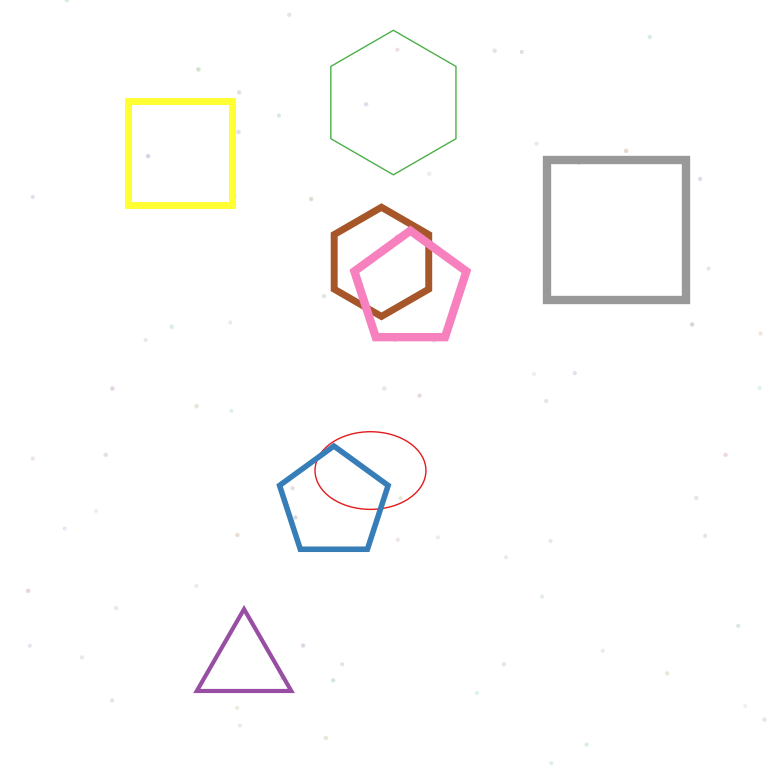[{"shape": "oval", "thickness": 0.5, "radius": 0.36, "center": [0.481, 0.389]}, {"shape": "pentagon", "thickness": 2, "radius": 0.37, "center": [0.434, 0.347]}, {"shape": "hexagon", "thickness": 0.5, "radius": 0.47, "center": [0.511, 0.867]}, {"shape": "triangle", "thickness": 1.5, "radius": 0.35, "center": [0.317, 0.138]}, {"shape": "square", "thickness": 2.5, "radius": 0.34, "center": [0.233, 0.802]}, {"shape": "hexagon", "thickness": 2.5, "radius": 0.35, "center": [0.495, 0.66]}, {"shape": "pentagon", "thickness": 3, "radius": 0.38, "center": [0.533, 0.624]}, {"shape": "square", "thickness": 3, "radius": 0.45, "center": [0.801, 0.702]}]